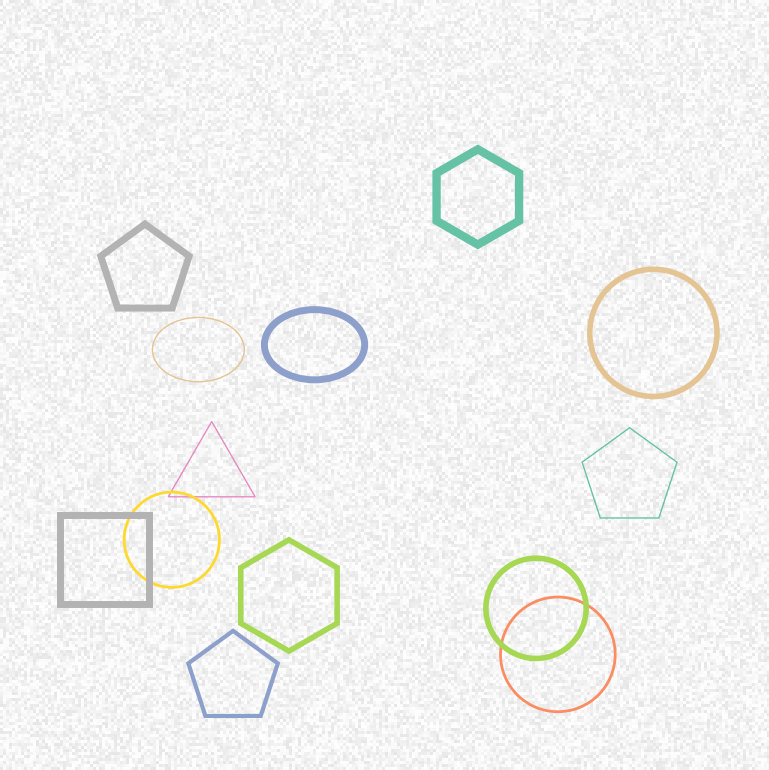[{"shape": "hexagon", "thickness": 3, "radius": 0.31, "center": [0.621, 0.744]}, {"shape": "pentagon", "thickness": 0.5, "radius": 0.32, "center": [0.818, 0.38]}, {"shape": "circle", "thickness": 1, "radius": 0.37, "center": [0.724, 0.15]}, {"shape": "oval", "thickness": 2.5, "radius": 0.33, "center": [0.408, 0.552]}, {"shape": "pentagon", "thickness": 1.5, "radius": 0.31, "center": [0.303, 0.12]}, {"shape": "triangle", "thickness": 0.5, "radius": 0.33, "center": [0.275, 0.387]}, {"shape": "hexagon", "thickness": 2, "radius": 0.36, "center": [0.375, 0.227]}, {"shape": "circle", "thickness": 2, "radius": 0.33, "center": [0.696, 0.21]}, {"shape": "circle", "thickness": 1, "radius": 0.31, "center": [0.223, 0.299]}, {"shape": "oval", "thickness": 0.5, "radius": 0.3, "center": [0.258, 0.546]}, {"shape": "circle", "thickness": 2, "radius": 0.41, "center": [0.849, 0.568]}, {"shape": "pentagon", "thickness": 2.5, "radius": 0.3, "center": [0.188, 0.649]}, {"shape": "square", "thickness": 2.5, "radius": 0.29, "center": [0.136, 0.274]}]